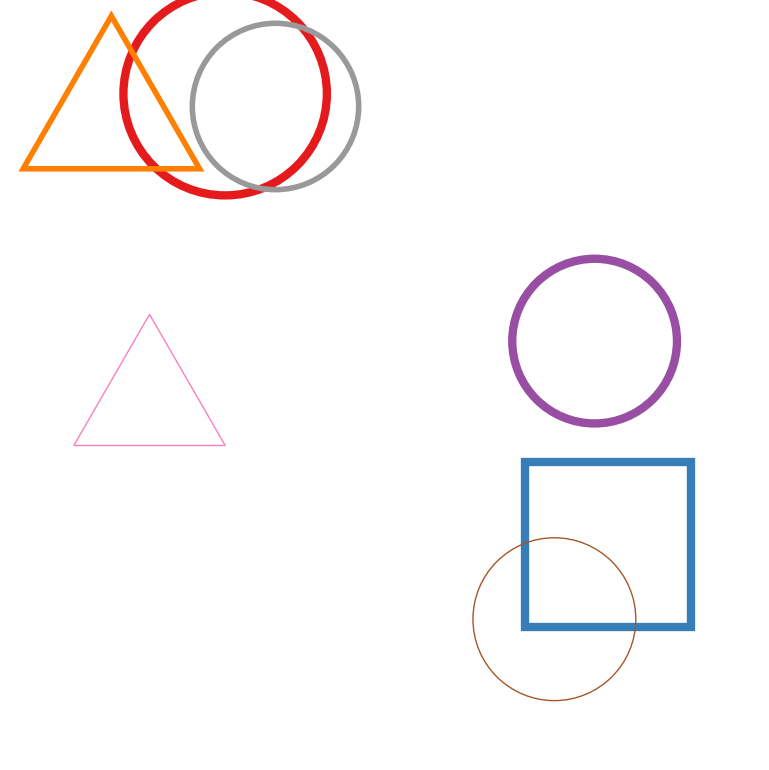[{"shape": "circle", "thickness": 3, "radius": 0.66, "center": [0.292, 0.878]}, {"shape": "square", "thickness": 3, "radius": 0.54, "center": [0.789, 0.293]}, {"shape": "circle", "thickness": 3, "radius": 0.53, "center": [0.772, 0.557]}, {"shape": "triangle", "thickness": 2, "radius": 0.66, "center": [0.145, 0.847]}, {"shape": "circle", "thickness": 0.5, "radius": 0.53, "center": [0.72, 0.196]}, {"shape": "triangle", "thickness": 0.5, "radius": 0.57, "center": [0.194, 0.478]}, {"shape": "circle", "thickness": 2, "radius": 0.54, "center": [0.358, 0.862]}]